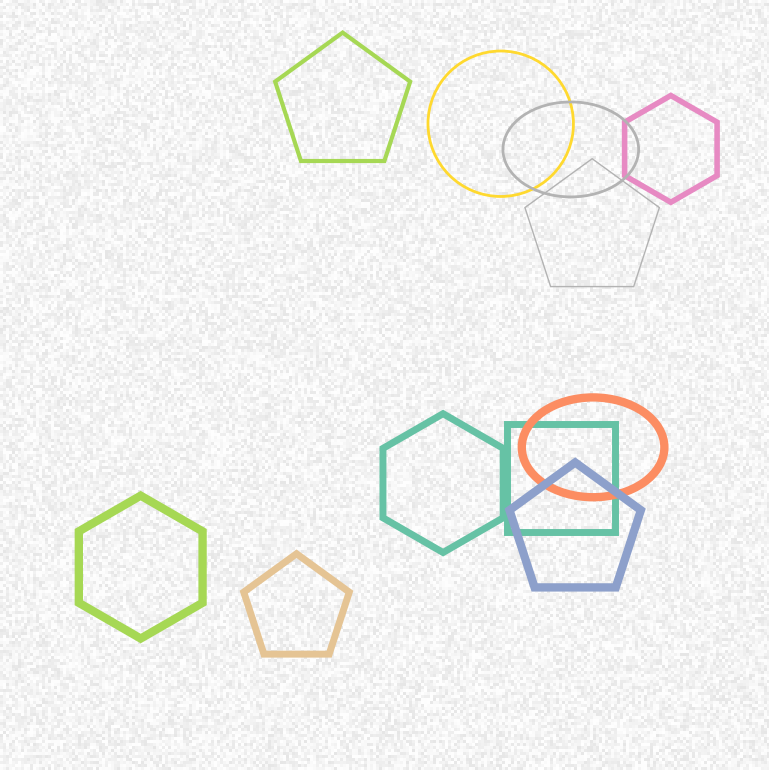[{"shape": "square", "thickness": 2.5, "radius": 0.35, "center": [0.729, 0.38]}, {"shape": "hexagon", "thickness": 2.5, "radius": 0.45, "center": [0.575, 0.373]}, {"shape": "oval", "thickness": 3, "radius": 0.46, "center": [0.77, 0.419]}, {"shape": "pentagon", "thickness": 3, "radius": 0.45, "center": [0.747, 0.31]}, {"shape": "hexagon", "thickness": 2, "radius": 0.35, "center": [0.871, 0.807]}, {"shape": "pentagon", "thickness": 1.5, "radius": 0.46, "center": [0.445, 0.865]}, {"shape": "hexagon", "thickness": 3, "radius": 0.46, "center": [0.183, 0.264]}, {"shape": "circle", "thickness": 1, "radius": 0.47, "center": [0.65, 0.839]}, {"shape": "pentagon", "thickness": 2.5, "radius": 0.36, "center": [0.385, 0.209]}, {"shape": "pentagon", "thickness": 0.5, "radius": 0.46, "center": [0.769, 0.702]}, {"shape": "oval", "thickness": 1, "radius": 0.44, "center": [0.741, 0.806]}]